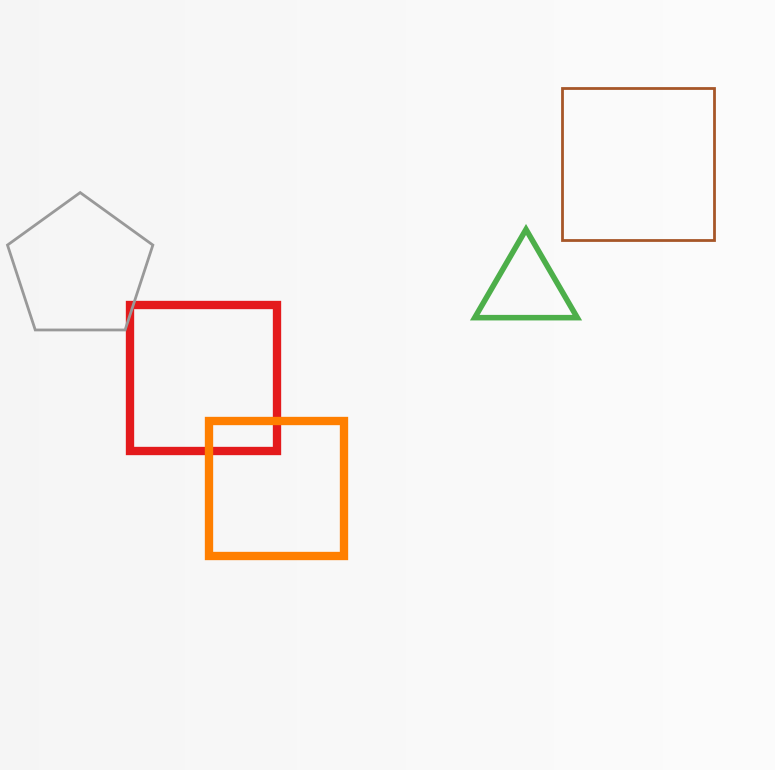[{"shape": "square", "thickness": 3, "radius": 0.47, "center": [0.262, 0.509]}, {"shape": "triangle", "thickness": 2, "radius": 0.38, "center": [0.679, 0.626]}, {"shape": "square", "thickness": 3, "radius": 0.44, "center": [0.357, 0.366]}, {"shape": "square", "thickness": 1, "radius": 0.49, "center": [0.823, 0.787]}, {"shape": "pentagon", "thickness": 1, "radius": 0.49, "center": [0.103, 0.651]}]